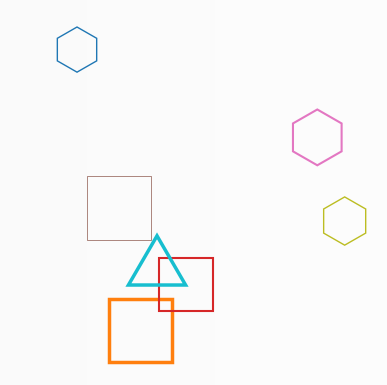[{"shape": "hexagon", "thickness": 1, "radius": 0.29, "center": [0.199, 0.871]}, {"shape": "square", "thickness": 2.5, "radius": 0.41, "center": [0.363, 0.141]}, {"shape": "square", "thickness": 1.5, "radius": 0.35, "center": [0.481, 0.261]}, {"shape": "square", "thickness": 0.5, "radius": 0.41, "center": [0.307, 0.46]}, {"shape": "hexagon", "thickness": 1.5, "radius": 0.36, "center": [0.819, 0.643]}, {"shape": "hexagon", "thickness": 1, "radius": 0.31, "center": [0.889, 0.426]}, {"shape": "triangle", "thickness": 2.5, "radius": 0.43, "center": [0.405, 0.302]}]